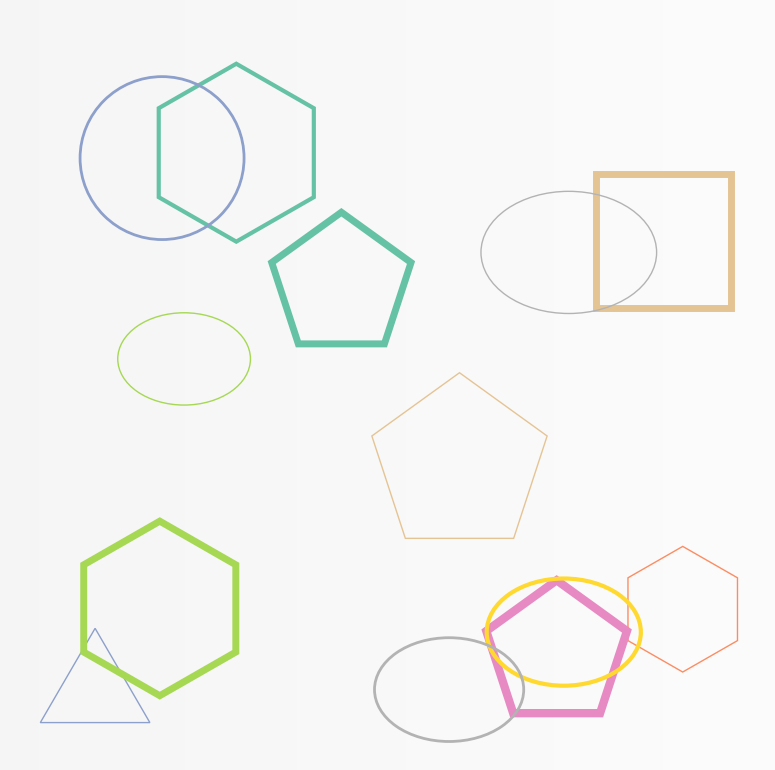[{"shape": "hexagon", "thickness": 1.5, "radius": 0.58, "center": [0.305, 0.802]}, {"shape": "pentagon", "thickness": 2.5, "radius": 0.47, "center": [0.44, 0.63]}, {"shape": "hexagon", "thickness": 0.5, "radius": 0.41, "center": [0.881, 0.209]}, {"shape": "triangle", "thickness": 0.5, "radius": 0.41, "center": [0.123, 0.102]}, {"shape": "circle", "thickness": 1, "radius": 0.53, "center": [0.209, 0.795]}, {"shape": "pentagon", "thickness": 3, "radius": 0.48, "center": [0.718, 0.151]}, {"shape": "oval", "thickness": 0.5, "radius": 0.43, "center": [0.238, 0.534]}, {"shape": "hexagon", "thickness": 2.5, "radius": 0.57, "center": [0.206, 0.21]}, {"shape": "oval", "thickness": 1.5, "radius": 0.5, "center": [0.727, 0.179]}, {"shape": "square", "thickness": 2.5, "radius": 0.43, "center": [0.856, 0.687]}, {"shape": "pentagon", "thickness": 0.5, "radius": 0.59, "center": [0.593, 0.397]}, {"shape": "oval", "thickness": 0.5, "radius": 0.57, "center": [0.734, 0.672]}, {"shape": "oval", "thickness": 1, "radius": 0.48, "center": [0.58, 0.104]}]